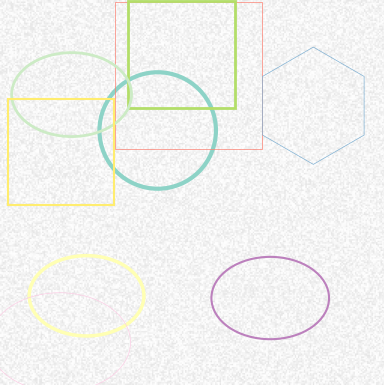[{"shape": "circle", "thickness": 3, "radius": 0.76, "center": [0.41, 0.661]}, {"shape": "oval", "thickness": 2.5, "radius": 0.74, "center": [0.225, 0.232]}, {"shape": "square", "thickness": 0.5, "radius": 0.95, "center": [0.49, 0.804]}, {"shape": "hexagon", "thickness": 0.5, "radius": 0.76, "center": [0.814, 0.725]}, {"shape": "square", "thickness": 2, "radius": 0.7, "center": [0.472, 0.858]}, {"shape": "oval", "thickness": 0.5, "radius": 0.92, "center": [0.155, 0.111]}, {"shape": "oval", "thickness": 1.5, "radius": 0.76, "center": [0.702, 0.226]}, {"shape": "oval", "thickness": 2, "radius": 0.78, "center": [0.186, 0.754]}, {"shape": "square", "thickness": 1.5, "radius": 0.69, "center": [0.158, 0.605]}]